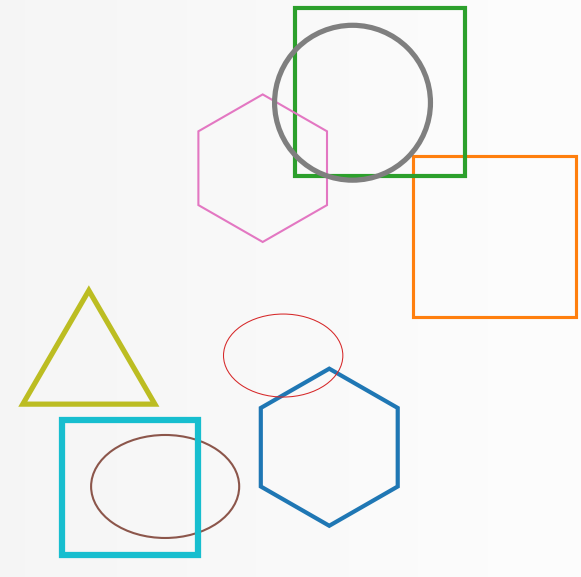[{"shape": "hexagon", "thickness": 2, "radius": 0.68, "center": [0.566, 0.225]}, {"shape": "square", "thickness": 1.5, "radius": 0.7, "center": [0.851, 0.589]}, {"shape": "square", "thickness": 2, "radius": 0.73, "center": [0.654, 0.84]}, {"shape": "oval", "thickness": 0.5, "radius": 0.51, "center": [0.487, 0.383]}, {"shape": "oval", "thickness": 1, "radius": 0.64, "center": [0.284, 0.157]}, {"shape": "hexagon", "thickness": 1, "radius": 0.64, "center": [0.452, 0.708]}, {"shape": "circle", "thickness": 2.5, "radius": 0.67, "center": [0.606, 0.821]}, {"shape": "triangle", "thickness": 2.5, "radius": 0.66, "center": [0.153, 0.365]}, {"shape": "square", "thickness": 3, "radius": 0.58, "center": [0.223, 0.154]}]